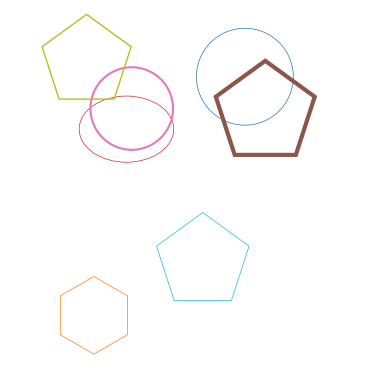[{"shape": "circle", "thickness": 0.5, "radius": 0.63, "center": [0.636, 0.801]}, {"shape": "hexagon", "thickness": 0.5, "radius": 0.5, "center": [0.244, 0.181]}, {"shape": "oval", "thickness": 0.5, "radius": 0.61, "center": [0.328, 0.665]}, {"shape": "pentagon", "thickness": 3, "radius": 0.68, "center": [0.689, 0.707]}, {"shape": "circle", "thickness": 1.5, "radius": 0.54, "center": [0.342, 0.718]}, {"shape": "pentagon", "thickness": 1, "radius": 0.61, "center": [0.225, 0.841]}, {"shape": "pentagon", "thickness": 0.5, "radius": 0.63, "center": [0.527, 0.322]}]